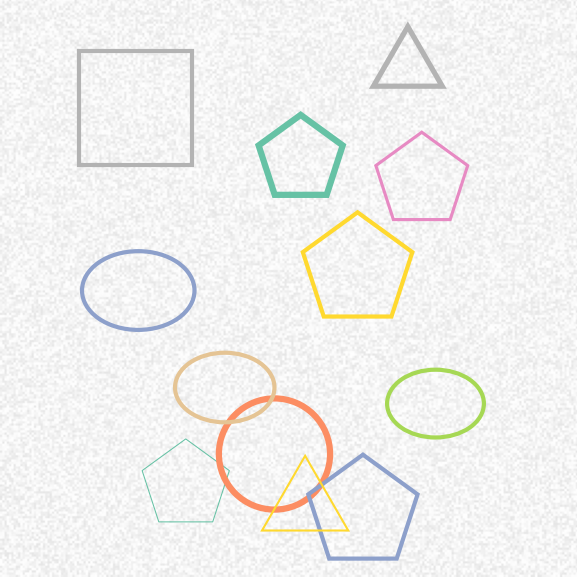[{"shape": "pentagon", "thickness": 3, "radius": 0.38, "center": [0.521, 0.724]}, {"shape": "pentagon", "thickness": 0.5, "radius": 0.4, "center": [0.322, 0.16]}, {"shape": "circle", "thickness": 3, "radius": 0.48, "center": [0.475, 0.213]}, {"shape": "pentagon", "thickness": 2, "radius": 0.5, "center": [0.628, 0.112]}, {"shape": "oval", "thickness": 2, "radius": 0.49, "center": [0.239, 0.496]}, {"shape": "pentagon", "thickness": 1.5, "radius": 0.42, "center": [0.73, 0.687]}, {"shape": "oval", "thickness": 2, "radius": 0.42, "center": [0.754, 0.3]}, {"shape": "pentagon", "thickness": 2, "radius": 0.5, "center": [0.619, 0.532]}, {"shape": "triangle", "thickness": 1, "radius": 0.43, "center": [0.528, 0.124]}, {"shape": "oval", "thickness": 2, "radius": 0.43, "center": [0.389, 0.328]}, {"shape": "triangle", "thickness": 2.5, "radius": 0.34, "center": [0.706, 0.884]}, {"shape": "square", "thickness": 2, "radius": 0.49, "center": [0.235, 0.812]}]